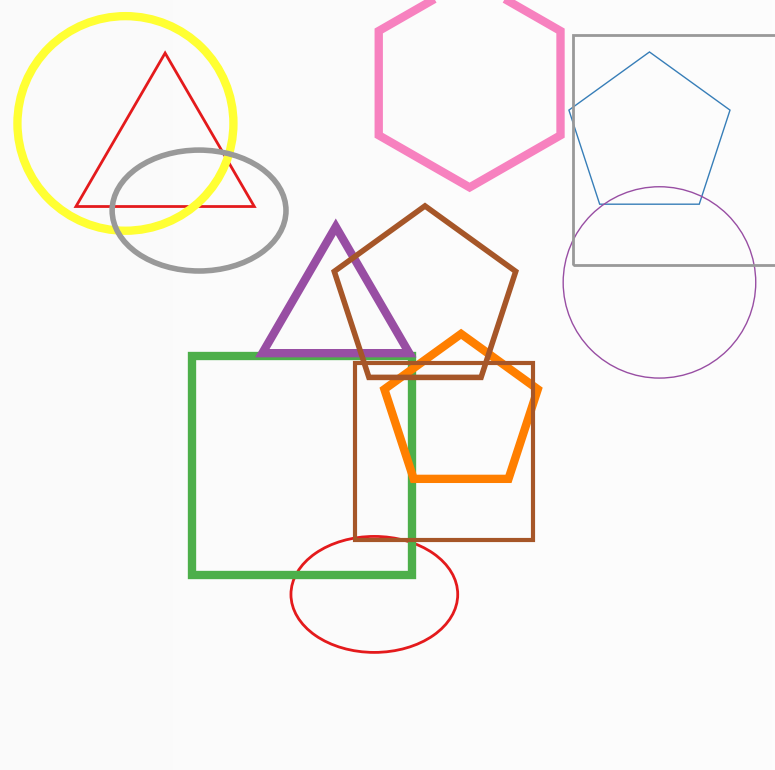[{"shape": "triangle", "thickness": 1, "radius": 0.66, "center": [0.213, 0.798]}, {"shape": "oval", "thickness": 1, "radius": 0.54, "center": [0.483, 0.228]}, {"shape": "pentagon", "thickness": 0.5, "radius": 0.55, "center": [0.838, 0.823]}, {"shape": "square", "thickness": 3, "radius": 0.71, "center": [0.389, 0.395]}, {"shape": "triangle", "thickness": 3, "radius": 0.55, "center": [0.433, 0.596]}, {"shape": "circle", "thickness": 0.5, "radius": 0.62, "center": [0.851, 0.633]}, {"shape": "pentagon", "thickness": 3, "radius": 0.52, "center": [0.595, 0.462]}, {"shape": "circle", "thickness": 3, "radius": 0.7, "center": [0.162, 0.84]}, {"shape": "square", "thickness": 1.5, "radius": 0.58, "center": [0.573, 0.414]}, {"shape": "pentagon", "thickness": 2, "radius": 0.62, "center": [0.548, 0.609]}, {"shape": "hexagon", "thickness": 3, "radius": 0.68, "center": [0.606, 0.892]}, {"shape": "square", "thickness": 1, "radius": 0.75, "center": [0.889, 0.805]}, {"shape": "oval", "thickness": 2, "radius": 0.56, "center": [0.257, 0.727]}]